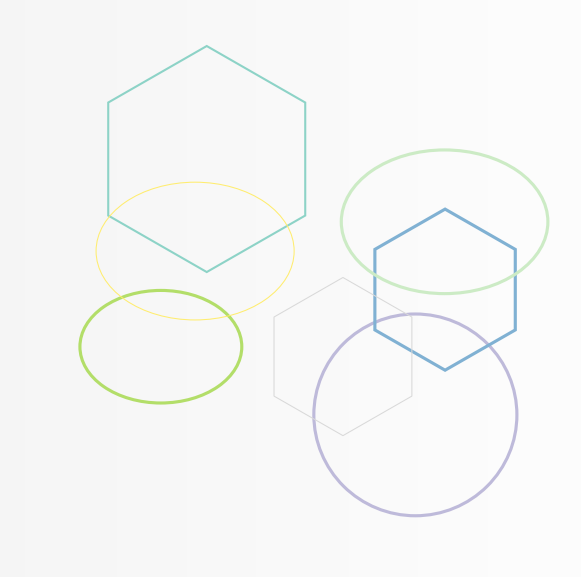[{"shape": "hexagon", "thickness": 1, "radius": 0.98, "center": [0.356, 0.724]}, {"shape": "circle", "thickness": 1.5, "radius": 0.87, "center": [0.715, 0.281]}, {"shape": "hexagon", "thickness": 1.5, "radius": 0.7, "center": [0.766, 0.498]}, {"shape": "oval", "thickness": 1.5, "radius": 0.7, "center": [0.277, 0.399]}, {"shape": "hexagon", "thickness": 0.5, "radius": 0.68, "center": [0.59, 0.382]}, {"shape": "oval", "thickness": 1.5, "radius": 0.89, "center": [0.765, 0.615]}, {"shape": "oval", "thickness": 0.5, "radius": 0.85, "center": [0.336, 0.564]}]